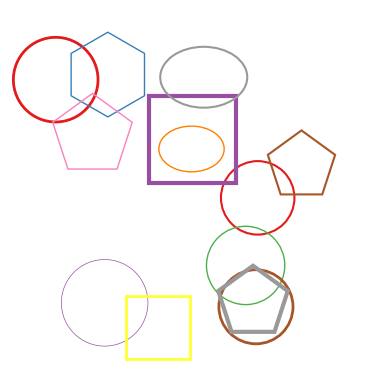[{"shape": "circle", "thickness": 2, "radius": 0.55, "center": [0.145, 0.793]}, {"shape": "circle", "thickness": 1.5, "radius": 0.48, "center": [0.669, 0.486]}, {"shape": "hexagon", "thickness": 1, "radius": 0.55, "center": [0.28, 0.806]}, {"shape": "circle", "thickness": 1, "radius": 0.51, "center": [0.638, 0.311]}, {"shape": "circle", "thickness": 0.5, "radius": 0.56, "center": [0.272, 0.213]}, {"shape": "square", "thickness": 3, "radius": 0.56, "center": [0.499, 0.637]}, {"shape": "oval", "thickness": 1, "radius": 0.42, "center": [0.497, 0.613]}, {"shape": "square", "thickness": 2, "radius": 0.41, "center": [0.41, 0.15]}, {"shape": "pentagon", "thickness": 1.5, "radius": 0.46, "center": [0.783, 0.569]}, {"shape": "circle", "thickness": 2, "radius": 0.48, "center": [0.665, 0.203]}, {"shape": "pentagon", "thickness": 1, "radius": 0.54, "center": [0.24, 0.649]}, {"shape": "pentagon", "thickness": 3, "radius": 0.47, "center": [0.657, 0.215]}, {"shape": "oval", "thickness": 1.5, "radius": 0.56, "center": [0.529, 0.799]}]